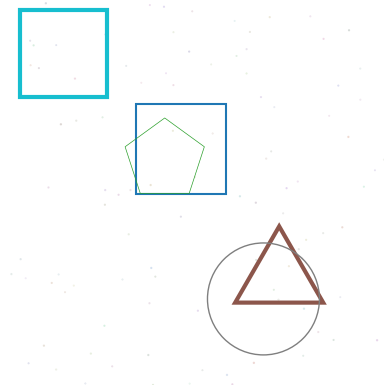[{"shape": "square", "thickness": 1.5, "radius": 0.58, "center": [0.47, 0.612]}, {"shape": "pentagon", "thickness": 0.5, "radius": 0.54, "center": [0.428, 0.585]}, {"shape": "triangle", "thickness": 3, "radius": 0.66, "center": [0.725, 0.28]}, {"shape": "circle", "thickness": 1, "radius": 0.73, "center": [0.684, 0.224]}, {"shape": "square", "thickness": 3, "radius": 0.56, "center": [0.165, 0.861]}]